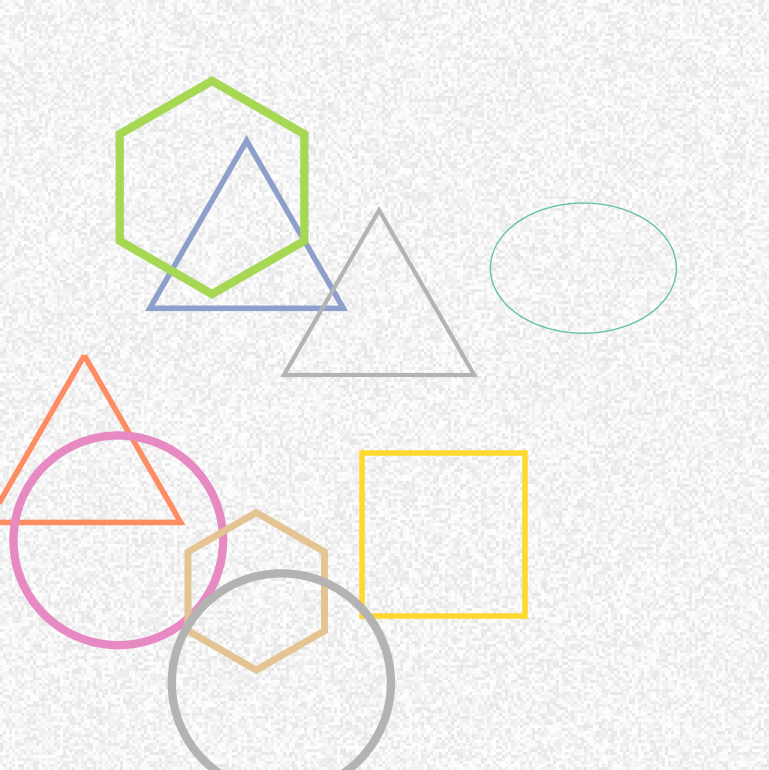[{"shape": "oval", "thickness": 0.5, "radius": 0.6, "center": [0.758, 0.652]}, {"shape": "triangle", "thickness": 2, "radius": 0.72, "center": [0.11, 0.394]}, {"shape": "triangle", "thickness": 2, "radius": 0.73, "center": [0.32, 0.672]}, {"shape": "circle", "thickness": 3, "radius": 0.68, "center": [0.154, 0.298]}, {"shape": "hexagon", "thickness": 3, "radius": 0.69, "center": [0.275, 0.757]}, {"shape": "square", "thickness": 2, "radius": 0.53, "center": [0.576, 0.305]}, {"shape": "hexagon", "thickness": 2.5, "radius": 0.51, "center": [0.333, 0.232]}, {"shape": "triangle", "thickness": 1.5, "radius": 0.71, "center": [0.492, 0.584]}, {"shape": "circle", "thickness": 3, "radius": 0.71, "center": [0.365, 0.113]}]